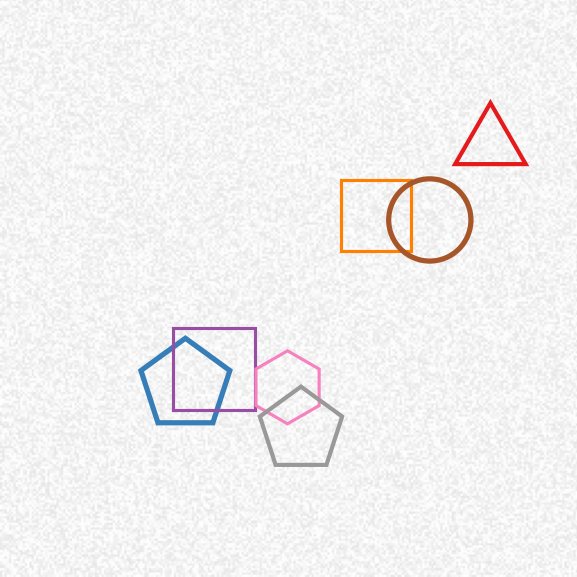[{"shape": "triangle", "thickness": 2, "radius": 0.35, "center": [0.849, 0.75]}, {"shape": "pentagon", "thickness": 2.5, "radius": 0.4, "center": [0.321, 0.332]}, {"shape": "square", "thickness": 1.5, "radius": 0.35, "center": [0.371, 0.36]}, {"shape": "square", "thickness": 1.5, "radius": 0.31, "center": [0.651, 0.626]}, {"shape": "circle", "thickness": 2.5, "radius": 0.36, "center": [0.744, 0.618]}, {"shape": "hexagon", "thickness": 1.5, "radius": 0.32, "center": [0.498, 0.328]}, {"shape": "pentagon", "thickness": 2, "radius": 0.37, "center": [0.521, 0.255]}]